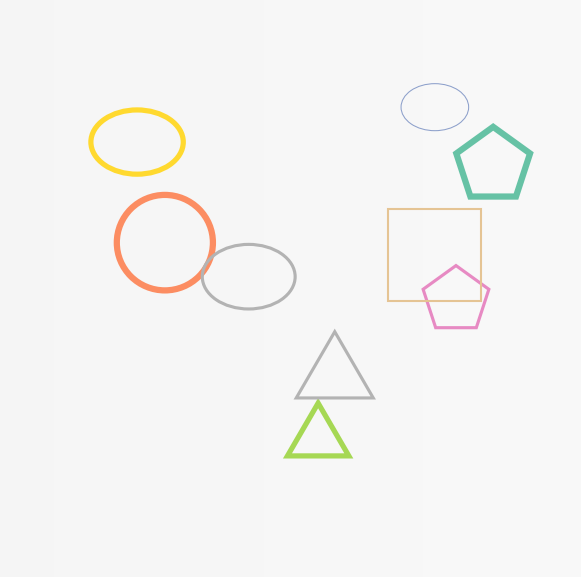[{"shape": "pentagon", "thickness": 3, "radius": 0.33, "center": [0.848, 0.713]}, {"shape": "circle", "thickness": 3, "radius": 0.41, "center": [0.284, 0.579]}, {"shape": "oval", "thickness": 0.5, "radius": 0.29, "center": [0.748, 0.814]}, {"shape": "pentagon", "thickness": 1.5, "radius": 0.3, "center": [0.785, 0.48]}, {"shape": "triangle", "thickness": 2.5, "radius": 0.3, "center": [0.547, 0.24]}, {"shape": "oval", "thickness": 2.5, "radius": 0.4, "center": [0.236, 0.753]}, {"shape": "square", "thickness": 1, "radius": 0.4, "center": [0.748, 0.557]}, {"shape": "oval", "thickness": 1.5, "radius": 0.4, "center": [0.428, 0.52]}, {"shape": "triangle", "thickness": 1.5, "radius": 0.38, "center": [0.576, 0.348]}]